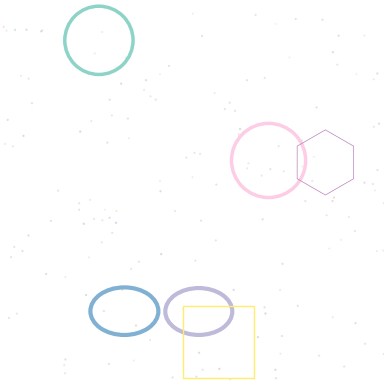[{"shape": "circle", "thickness": 2.5, "radius": 0.44, "center": [0.257, 0.895]}, {"shape": "oval", "thickness": 3, "radius": 0.43, "center": [0.516, 0.191]}, {"shape": "oval", "thickness": 3, "radius": 0.44, "center": [0.323, 0.192]}, {"shape": "circle", "thickness": 2.5, "radius": 0.48, "center": [0.698, 0.583]}, {"shape": "hexagon", "thickness": 0.5, "radius": 0.42, "center": [0.845, 0.578]}, {"shape": "square", "thickness": 1, "radius": 0.46, "center": [0.568, 0.112]}]